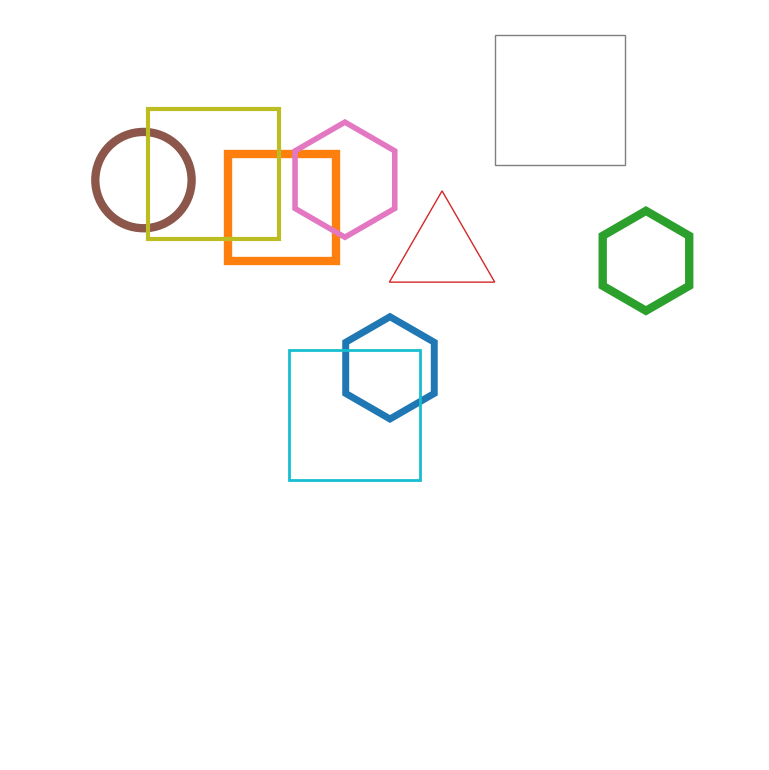[{"shape": "hexagon", "thickness": 2.5, "radius": 0.33, "center": [0.506, 0.522]}, {"shape": "square", "thickness": 3, "radius": 0.35, "center": [0.366, 0.731]}, {"shape": "hexagon", "thickness": 3, "radius": 0.32, "center": [0.839, 0.661]}, {"shape": "triangle", "thickness": 0.5, "radius": 0.39, "center": [0.574, 0.673]}, {"shape": "circle", "thickness": 3, "radius": 0.31, "center": [0.186, 0.766]}, {"shape": "hexagon", "thickness": 2, "radius": 0.37, "center": [0.448, 0.767]}, {"shape": "square", "thickness": 0.5, "radius": 0.42, "center": [0.727, 0.87]}, {"shape": "square", "thickness": 1.5, "radius": 0.42, "center": [0.277, 0.774]}, {"shape": "square", "thickness": 1, "radius": 0.42, "center": [0.46, 0.461]}]